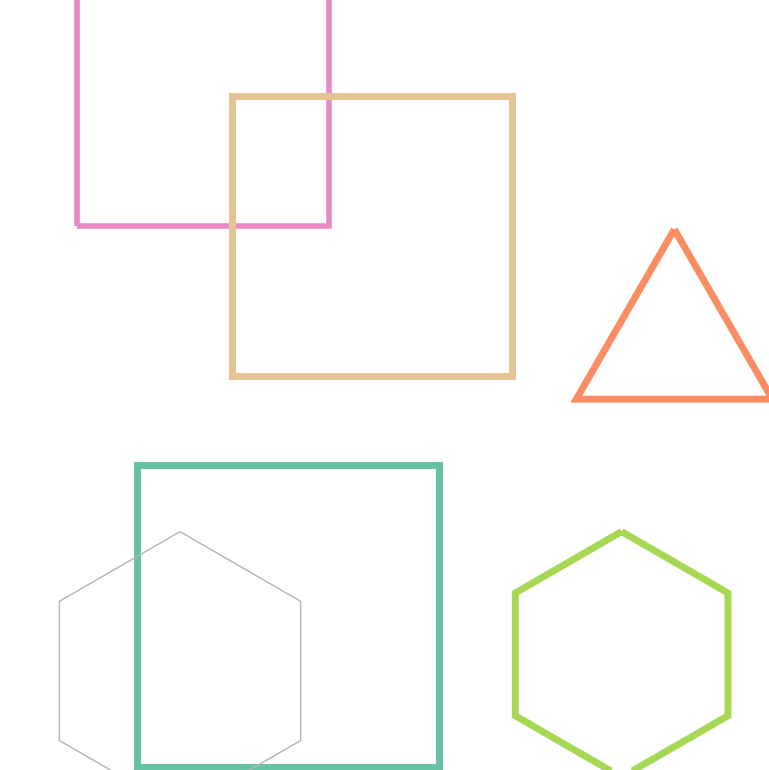[{"shape": "square", "thickness": 2.5, "radius": 0.98, "center": [0.374, 0.2]}, {"shape": "triangle", "thickness": 2.5, "radius": 0.74, "center": [0.876, 0.555]}, {"shape": "square", "thickness": 2, "radius": 0.82, "center": [0.263, 0.87]}, {"shape": "hexagon", "thickness": 2.5, "radius": 0.8, "center": [0.807, 0.15]}, {"shape": "square", "thickness": 2.5, "radius": 0.91, "center": [0.483, 0.693]}, {"shape": "hexagon", "thickness": 0.5, "radius": 0.9, "center": [0.234, 0.129]}]